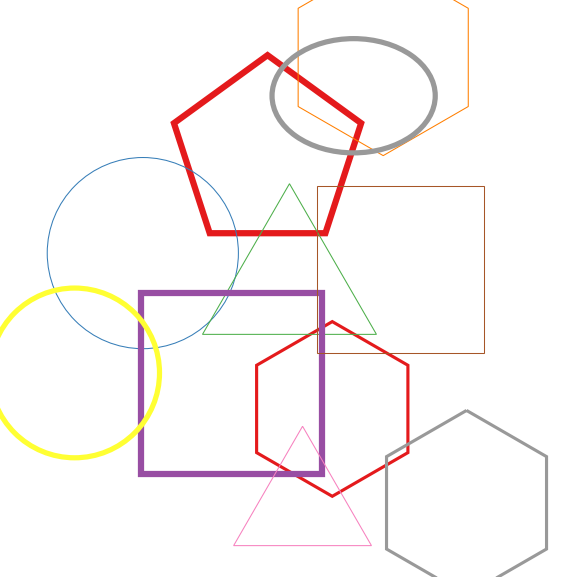[{"shape": "hexagon", "thickness": 1.5, "radius": 0.76, "center": [0.575, 0.291]}, {"shape": "pentagon", "thickness": 3, "radius": 0.85, "center": [0.463, 0.733]}, {"shape": "circle", "thickness": 0.5, "radius": 0.83, "center": [0.247, 0.561]}, {"shape": "triangle", "thickness": 0.5, "radius": 0.87, "center": [0.501, 0.507]}, {"shape": "square", "thickness": 3, "radius": 0.78, "center": [0.401, 0.335]}, {"shape": "hexagon", "thickness": 0.5, "radius": 0.85, "center": [0.664, 0.9]}, {"shape": "circle", "thickness": 2.5, "radius": 0.73, "center": [0.129, 0.353]}, {"shape": "square", "thickness": 0.5, "radius": 0.72, "center": [0.693, 0.533]}, {"shape": "triangle", "thickness": 0.5, "radius": 0.69, "center": [0.524, 0.123]}, {"shape": "oval", "thickness": 2.5, "radius": 0.71, "center": [0.612, 0.833]}, {"shape": "hexagon", "thickness": 1.5, "radius": 0.8, "center": [0.808, 0.128]}]